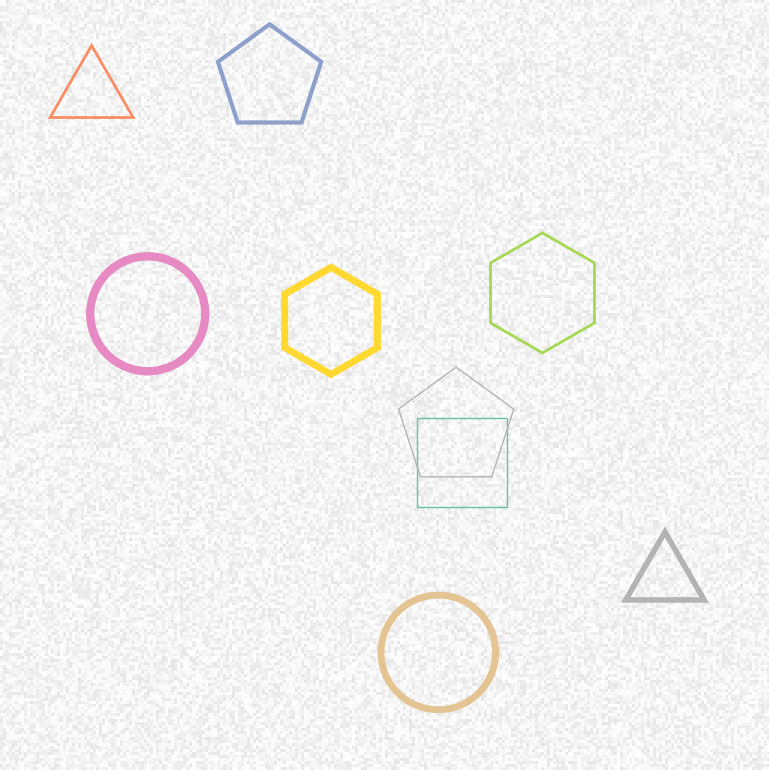[{"shape": "square", "thickness": 0.5, "radius": 0.29, "center": [0.6, 0.399]}, {"shape": "triangle", "thickness": 1, "radius": 0.31, "center": [0.119, 0.879]}, {"shape": "pentagon", "thickness": 1.5, "radius": 0.35, "center": [0.35, 0.898]}, {"shape": "circle", "thickness": 3, "radius": 0.37, "center": [0.192, 0.593]}, {"shape": "hexagon", "thickness": 1, "radius": 0.39, "center": [0.705, 0.62]}, {"shape": "hexagon", "thickness": 2.5, "radius": 0.35, "center": [0.43, 0.583]}, {"shape": "circle", "thickness": 2.5, "radius": 0.37, "center": [0.569, 0.153]}, {"shape": "pentagon", "thickness": 0.5, "radius": 0.39, "center": [0.592, 0.444]}, {"shape": "triangle", "thickness": 2, "radius": 0.29, "center": [0.864, 0.25]}]